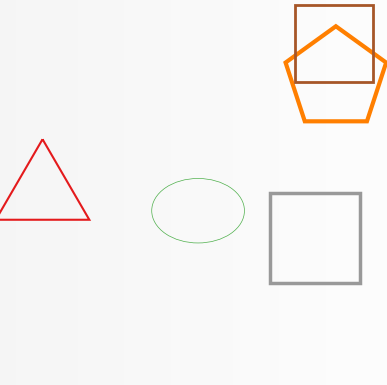[{"shape": "triangle", "thickness": 1.5, "radius": 0.7, "center": [0.11, 0.499]}, {"shape": "oval", "thickness": 0.5, "radius": 0.6, "center": [0.511, 0.453]}, {"shape": "pentagon", "thickness": 3, "radius": 0.68, "center": [0.867, 0.795]}, {"shape": "square", "thickness": 2, "radius": 0.5, "center": [0.862, 0.886]}, {"shape": "square", "thickness": 2.5, "radius": 0.58, "center": [0.813, 0.382]}]